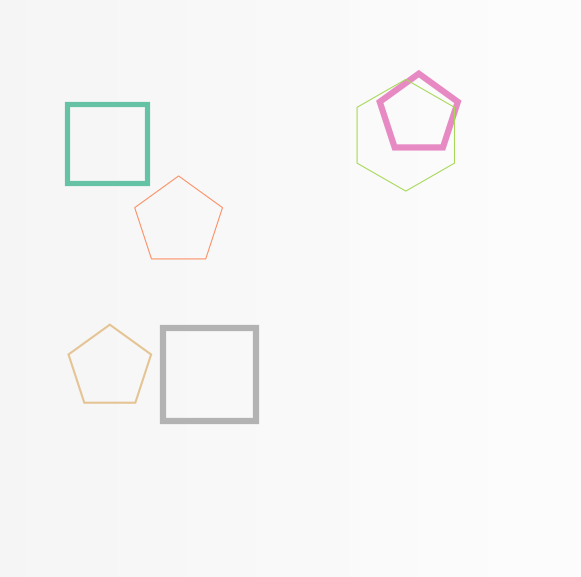[{"shape": "square", "thickness": 2.5, "radius": 0.34, "center": [0.184, 0.75]}, {"shape": "pentagon", "thickness": 0.5, "radius": 0.4, "center": [0.307, 0.615]}, {"shape": "pentagon", "thickness": 3, "radius": 0.35, "center": [0.721, 0.801]}, {"shape": "hexagon", "thickness": 0.5, "radius": 0.48, "center": [0.698, 0.765]}, {"shape": "pentagon", "thickness": 1, "radius": 0.37, "center": [0.189, 0.362]}, {"shape": "square", "thickness": 3, "radius": 0.4, "center": [0.36, 0.351]}]